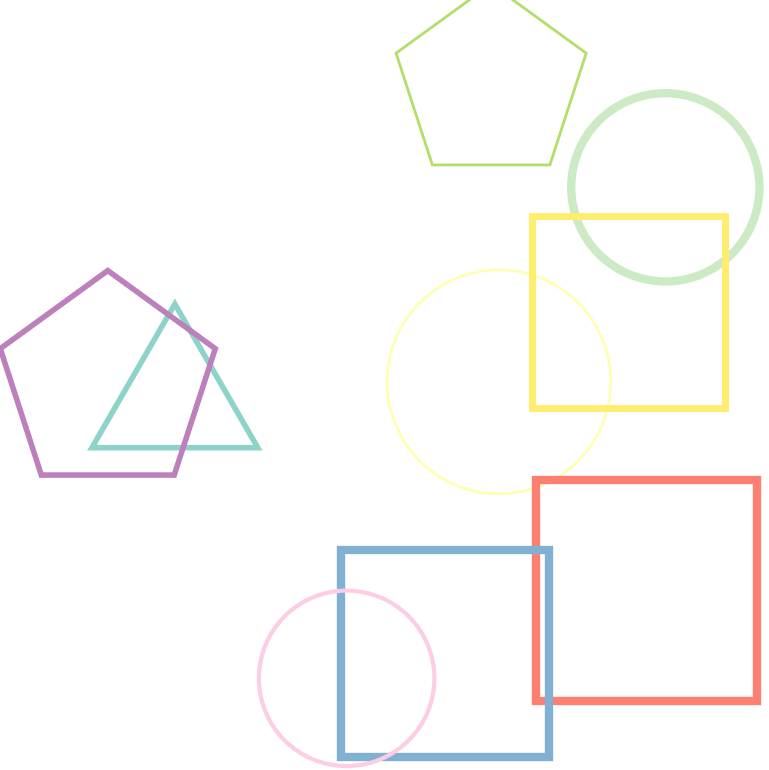[{"shape": "triangle", "thickness": 2, "radius": 0.62, "center": [0.227, 0.481]}, {"shape": "circle", "thickness": 1, "radius": 0.73, "center": [0.648, 0.504]}, {"shape": "square", "thickness": 3, "radius": 0.72, "center": [0.839, 0.233]}, {"shape": "square", "thickness": 3, "radius": 0.67, "center": [0.578, 0.151]}, {"shape": "pentagon", "thickness": 1, "radius": 0.65, "center": [0.638, 0.891]}, {"shape": "circle", "thickness": 1.5, "radius": 0.57, "center": [0.45, 0.119]}, {"shape": "pentagon", "thickness": 2, "radius": 0.73, "center": [0.14, 0.502]}, {"shape": "circle", "thickness": 3, "radius": 0.61, "center": [0.864, 0.757]}, {"shape": "square", "thickness": 2.5, "radius": 0.63, "center": [0.817, 0.595]}]